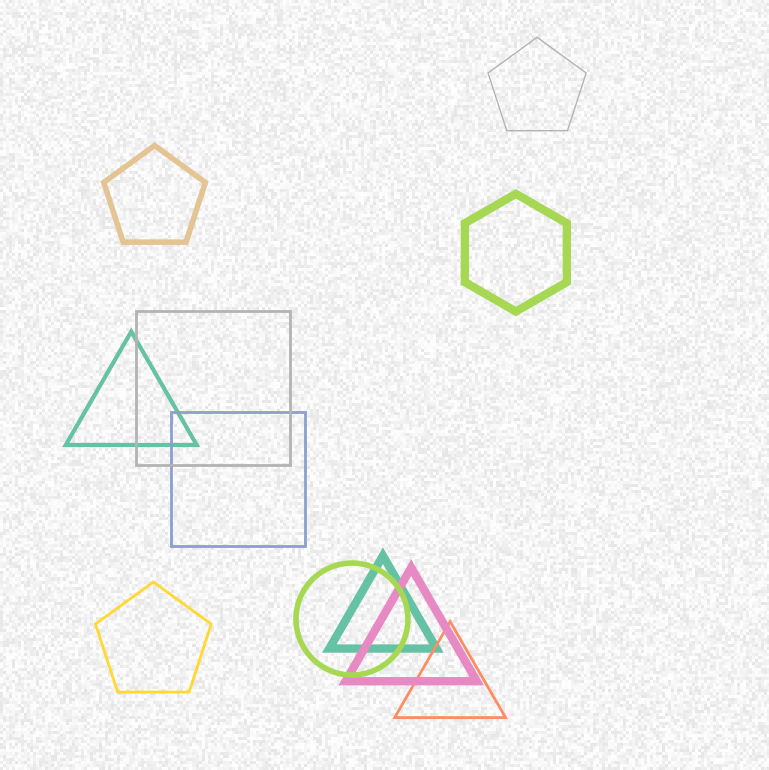[{"shape": "triangle", "thickness": 1.5, "radius": 0.49, "center": [0.17, 0.471]}, {"shape": "triangle", "thickness": 3, "radius": 0.4, "center": [0.497, 0.198]}, {"shape": "triangle", "thickness": 1, "radius": 0.42, "center": [0.585, 0.11]}, {"shape": "square", "thickness": 1, "radius": 0.44, "center": [0.309, 0.378]}, {"shape": "triangle", "thickness": 3, "radius": 0.49, "center": [0.534, 0.164]}, {"shape": "hexagon", "thickness": 3, "radius": 0.38, "center": [0.67, 0.672]}, {"shape": "circle", "thickness": 2, "radius": 0.36, "center": [0.457, 0.196]}, {"shape": "pentagon", "thickness": 1, "radius": 0.4, "center": [0.199, 0.165]}, {"shape": "pentagon", "thickness": 2, "radius": 0.35, "center": [0.201, 0.742]}, {"shape": "pentagon", "thickness": 0.5, "radius": 0.34, "center": [0.698, 0.885]}, {"shape": "square", "thickness": 1, "radius": 0.5, "center": [0.276, 0.496]}]